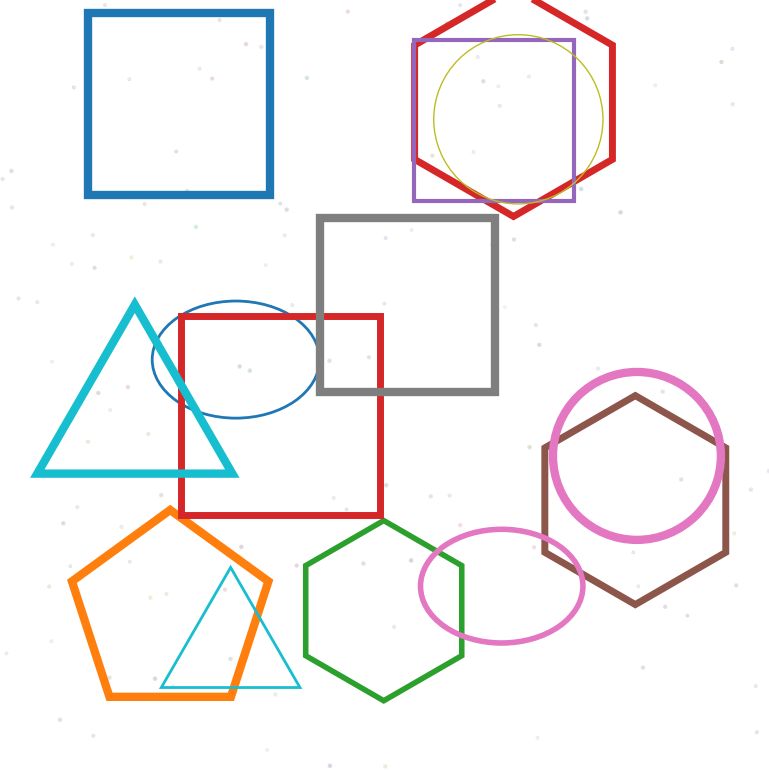[{"shape": "oval", "thickness": 1, "radius": 0.54, "center": [0.306, 0.533]}, {"shape": "square", "thickness": 3, "radius": 0.59, "center": [0.233, 0.865]}, {"shape": "pentagon", "thickness": 3, "radius": 0.67, "center": [0.221, 0.204]}, {"shape": "hexagon", "thickness": 2, "radius": 0.59, "center": [0.498, 0.207]}, {"shape": "hexagon", "thickness": 2.5, "radius": 0.74, "center": [0.667, 0.867]}, {"shape": "square", "thickness": 2.5, "radius": 0.65, "center": [0.365, 0.46]}, {"shape": "square", "thickness": 1.5, "radius": 0.52, "center": [0.642, 0.844]}, {"shape": "hexagon", "thickness": 2.5, "radius": 0.68, "center": [0.825, 0.351]}, {"shape": "circle", "thickness": 3, "radius": 0.55, "center": [0.827, 0.408]}, {"shape": "oval", "thickness": 2, "radius": 0.53, "center": [0.652, 0.239]}, {"shape": "square", "thickness": 3, "radius": 0.57, "center": [0.529, 0.604]}, {"shape": "circle", "thickness": 0.5, "radius": 0.55, "center": [0.673, 0.845]}, {"shape": "triangle", "thickness": 1, "radius": 0.52, "center": [0.3, 0.159]}, {"shape": "triangle", "thickness": 3, "radius": 0.73, "center": [0.175, 0.458]}]